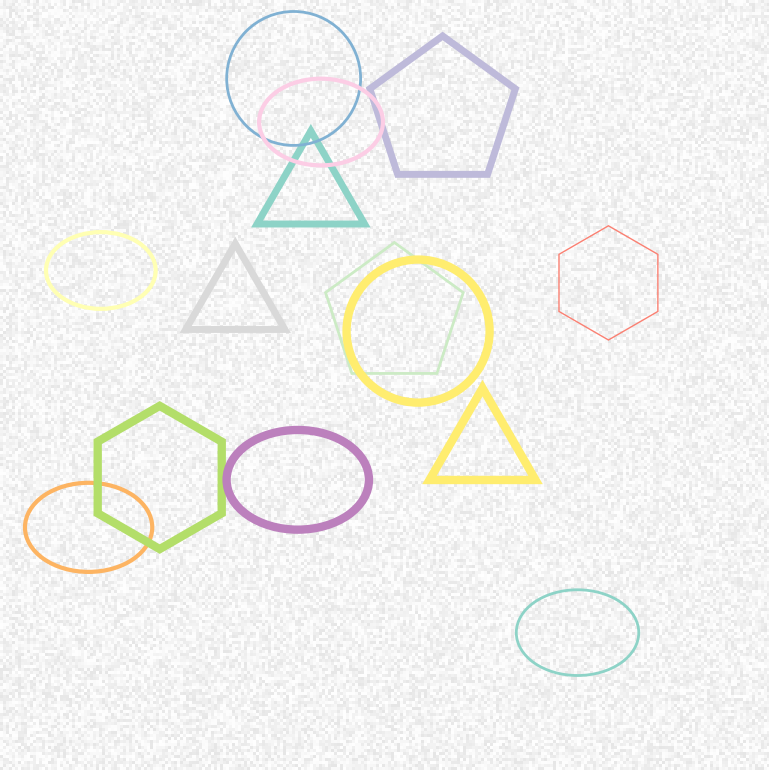[{"shape": "triangle", "thickness": 2.5, "radius": 0.4, "center": [0.404, 0.749]}, {"shape": "oval", "thickness": 1, "radius": 0.4, "center": [0.75, 0.178]}, {"shape": "oval", "thickness": 1.5, "radius": 0.36, "center": [0.131, 0.649]}, {"shape": "pentagon", "thickness": 2.5, "radius": 0.5, "center": [0.575, 0.854]}, {"shape": "hexagon", "thickness": 0.5, "radius": 0.37, "center": [0.79, 0.633]}, {"shape": "circle", "thickness": 1, "radius": 0.43, "center": [0.381, 0.898]}, {"shape": "oval", "thickness": 1.5, "radius": 0.41, "center": [0.115, 0.315]}, {"shape": "hexagon", "thickness": 3, "radius": 0.47, "center": [0.207, 0.38]}, {"shape": "oval", "thickness": 1.5, "radius": 0.4, "center": [0.417, 0.842]}, {"shape": "triangle", "thickness": 2.5, "radius": 0.37, "center": [0.306, 0.609]}, {"shape": "oval", "thickness": 3, "radius": 0.46, "center": [0.387, 0.377]}, {"shape": "pentagon", "thickness": 1, "radius": 0.47, "center": [0.512, 0.591]}, {"shape": "triangle", "thickness": 3, "radius": 0.4, "center": [0.627, 0.416]}, {"shape": "circle", "thickness": 3, "radius": 0.46, "center": [0.543, 0.57]}]